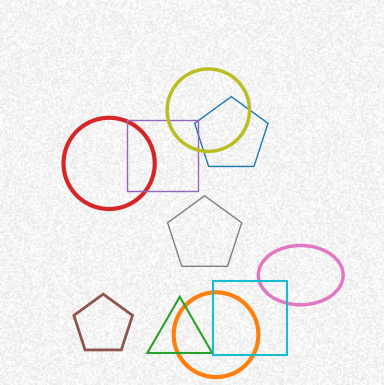[{"shape": "pentagon", "thickness": 1, "radius": 0.5, "center": [0.601, 0.649]}, {"shape": "circle", "thickness": 3, "radius": 0.55, "center": [0.561, 0.131]}, {"shape": "triangle", "thickness": 1.5, "radius": 0.49, "center": [0.467, 0.132]}, {"shape": "circle", "thickness": 3, "radius": 0.59, "center": [0.283, 0.576]}, {"shape": "square", "thickness": 1, "radius": 0.46, "center": [0.421, 0.596]}, {"shape": "pentagon", "thickness": 2, "radius": 0.4, "center": [0.268, 0.156]}, {"shape": "oval", "thickness": 2.5, "radius": 0.55, "center": [0.781, 0.285]}, {"shape": "pentagon", "thickness": 1, "radius": 0.51, "center": [0.532, 0.39]}, {"shape": "circle", "thickness": 2.5, "radius": 0.54, "center": [0.541, 0.714]}, {"shape": "square", "thickness": 1.5, "radius": 0.48, "center": [0.65, 0.173]}]